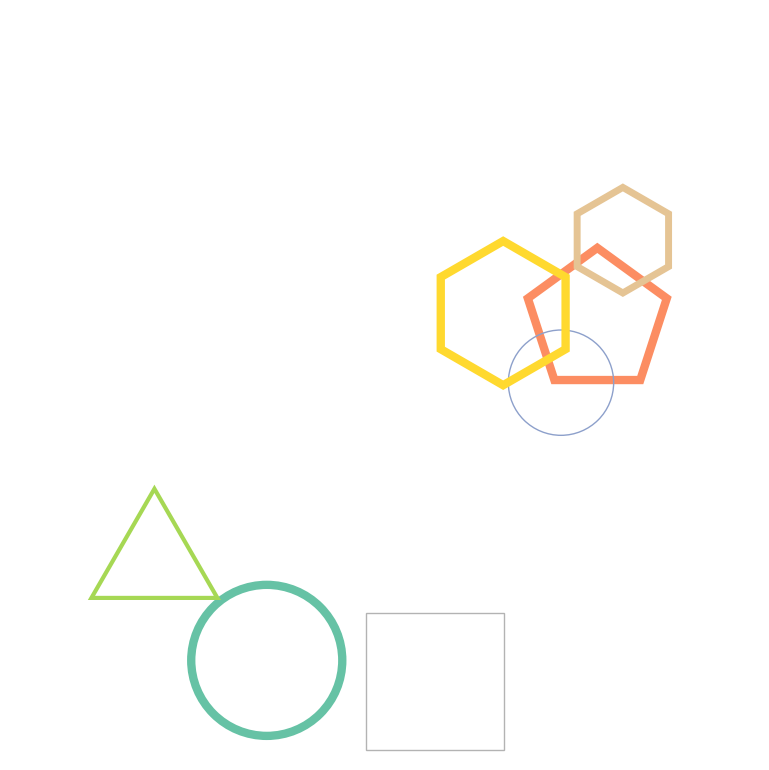[{"shape": "circle", "thickness": 3, "radius": 0.49, "center": [0.346, 0.142]}, {"shape": "pentagon", "thickness": 3, "radius": 0.47, "center": [0.776, 0.583]}, {"shape": "circle", "thickness": 0.5, "radius": 0.34, "center": [0.729, 0.503]}, {"shape": "triangle", "thickness": 1.5, "radius": 0.47, "center": [0.201, 0.271]}, {"shape": "hexagon", "thickness": 3, "radius": 0.47, "center": [0.653, 0.593]}, {"shape": "hexagon", "thickness": 2.5, "radius": 0.34, "center": [0.809, 0.688]}, {"shape": "square", "thickness": 0.5, "radius": 0.45, "center": [0.565, 0.115]}]